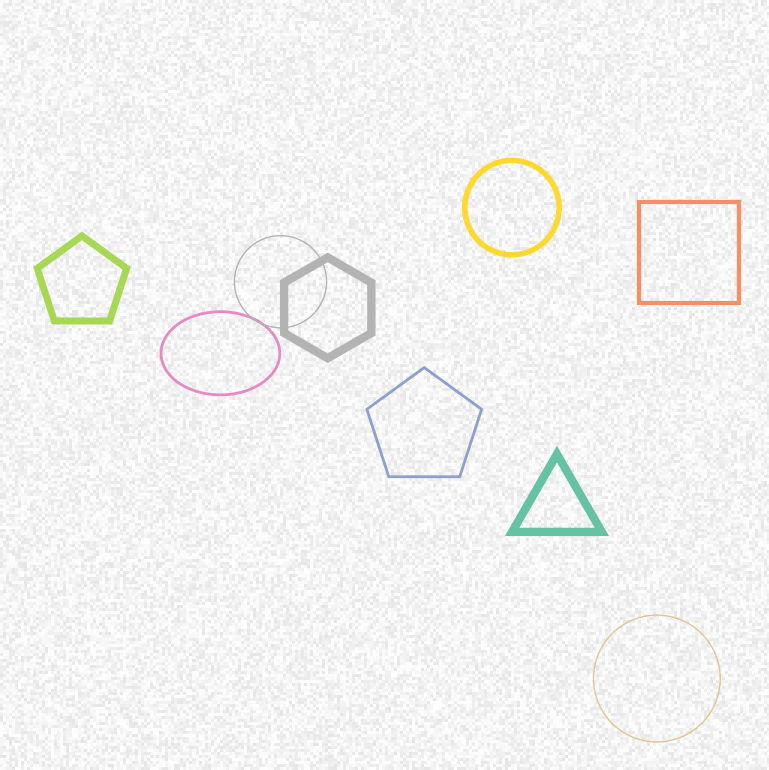[{"shape": "triangle", "thickness": 3, "radius": 0.34, "center": [0.723, 0.343]}, {"shape": "square", "thickness": 1.5, "radius": 0.33, "center": [0.895, 0.672]}, {"shape": "pentagon", "thickness": 1, "radius": 0.39, "center": [0.551, 0.444]}, {"shape": "oval", "thickness": 1, "radius": 0.39, "center": [0.286, 0.541]}, {"shape": "pentagon", "thickness": 2.5, "radius": 0.31, "center": [0.106, 0.633]}, {"shape": "circle", "thickness": 2, "radius": 0.31, "center": [0.665, 0.73]}, {"shape": "circle", "thickness": 0.5, "radius": 0.41, "center": [0.853, 0.119]}, {"shape": "hexagon", "thickness": 3, "radius": 0.33, "center": [0.426, 0.6]}, {"shape": "circle", "thickness": 0.5, "radius": 0.3, "center": [0.364, 0.634]}]